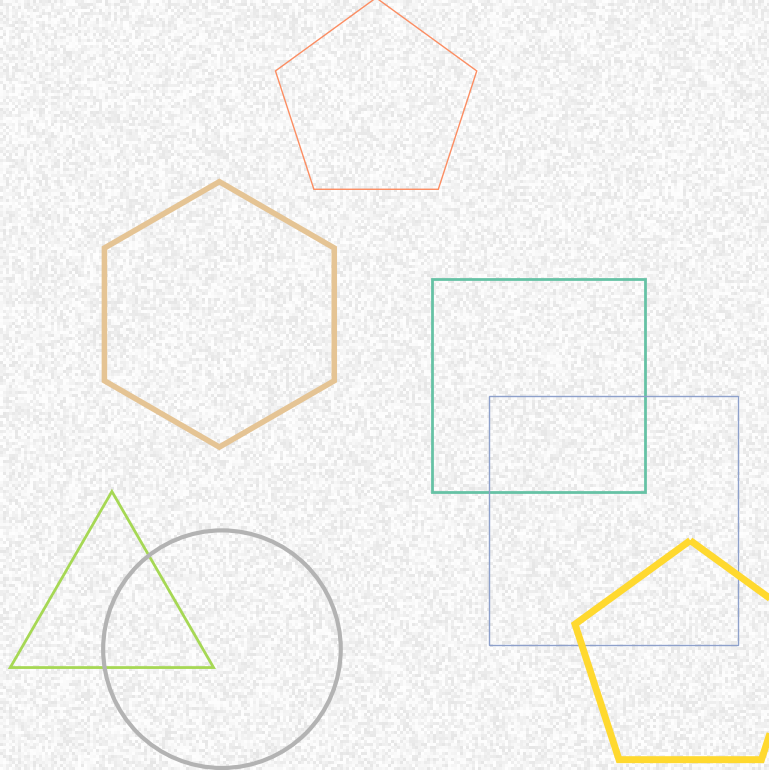[{"shape": "square", "thickness": 1, "radius": 0.69, "center": [0.699, 0.5]}, {"shape": "pentagon", "thickness": 0.5, "radius": 0.69, "center": [0.488, 0.865]}, {"shape": "square", "thickness": 0.5, "radius": 0.81, "center": [0.797, 0.324]}, {"shape": "triangle", "thickness": 1, "radius": 0.76, "center": [0.145, 0.209]}, {"shape": "pentagon", "thickness": 2.5, "radius": 0.79, "center": [0.896, 0.141]}, {"shape": "hexagon", "thickness": 2, "radius": 0.86, "center": [0.285, 0.592]}, {"shape": "circle", "thickness": 1.5, "radius": 0.77, "center": [0.288, 0.157]}]